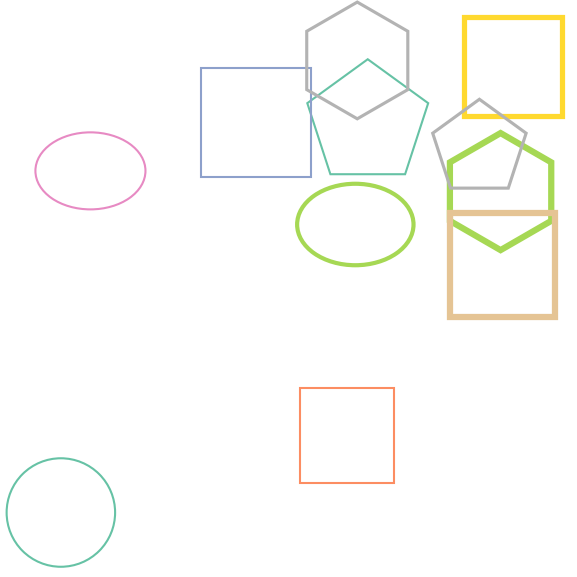[{"shape": "circle", "thickness": 1, "radius": 0.47, "center": [0.105, 0.112]}, {"shape": "pentagon", "thickness": 1, "radius": 0.55, "center": [0.637, 0.786]}, {"shape": "square", "thickness": 1, "radius": 0.41, "center": [0.6, 0.245]}, {"shape": "square", "thickness": 1, "radius": 0.47, "center": [0.443, 0.787]}, {"shape": "oval", "thickness": 1, "radius": 0.48, "center": [0.157, 0.703]}, {"shape": "hexagon", "thickness": 3, "radius": 0.51, "center": [0.867, 0.667]}, {"shape": "oval", "thickness": 2, "radius": 0.5, "center": [0.615, 0.61]}, {"shape": "square", "thickness": 2.5, "radius": 0.43, "center": [0.888, 0.884]}, {"shape": "square", "thickness": 3, "radius": 0.45, "center": [0.87, 0.54]}, {"shape": "hexagon", "thickness": 1.5, "radius": 0.51, "center": [0.619, 0.894]}, {"shape": "pentagon", "thickness": 1.5, "radius": 0.43, "center": [0.83, 0.742]}]